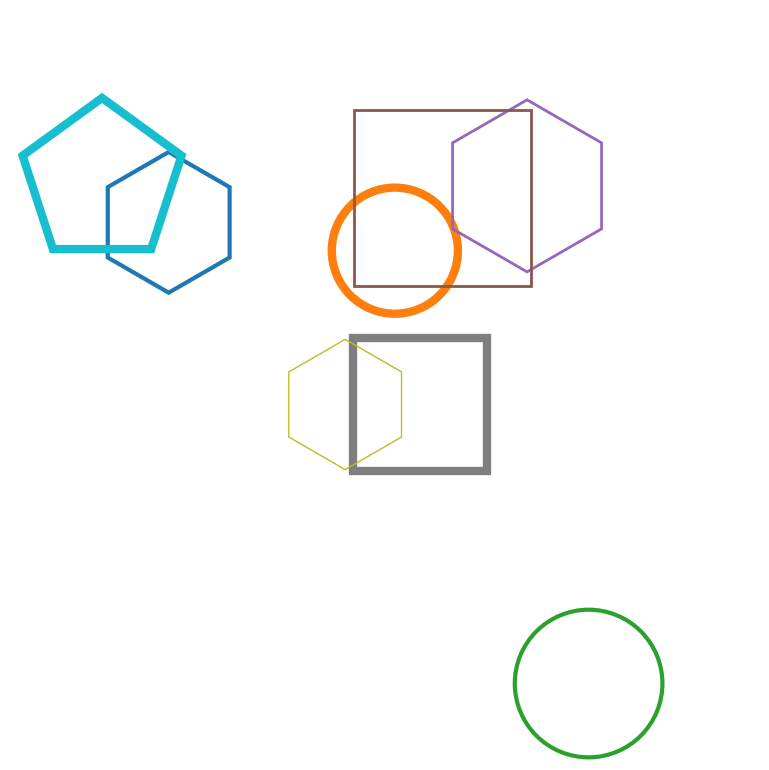[{"shape": "hexagon", "thickness": 1.5, "radius": 0.46, "center": [0.219, 0.711]}, {"shape": "circle", "thickness": 3, "radius": 0.41, "center": [0.513, 0.674]}, {"shape": "circle", "thickness": 1.5, "radius": 0.48, "center": [0.764, 0.112]}, {"shape": "hexagon", "thickness": 1, "radius": 0.56, "center": [0.684, 0.759]}, {"shape": "square", "thickness": 1, "radius": 0.57, "center": [0.575, 0.743]}, {"shape": "square", "thickness": 3, "radius": 0.43, "center": [0.545, 0.475]}, {"shape": "hexagon", "thickness": 0.5, "radius": 0.42, "center": [0.448, 0.475]}, {"shape": "pentagon", "thickness": 3, "radius": 0.54, "center": [0.133, 0.764]}]